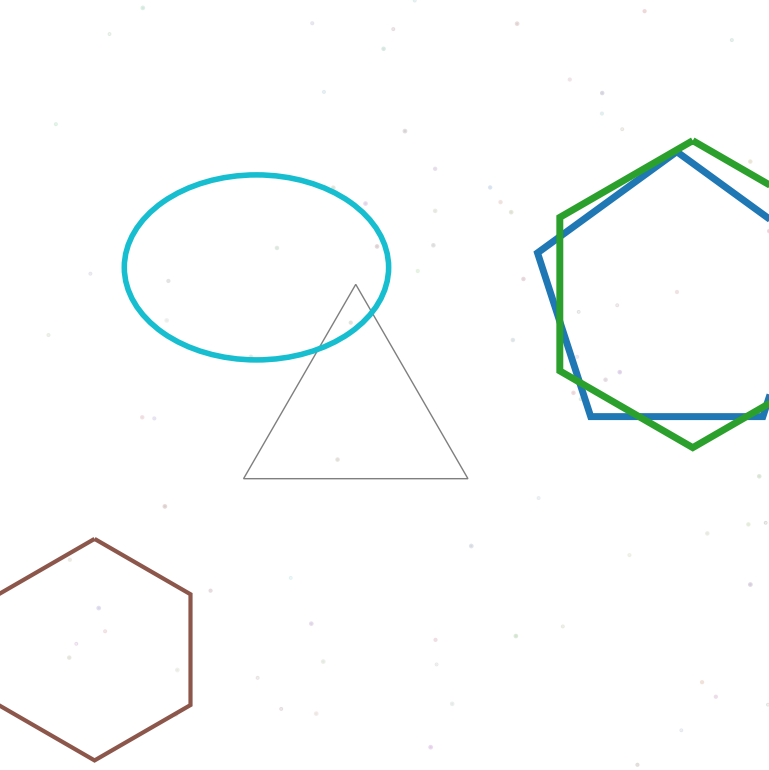[{"shape": "pentagon", "thickness": 2.5, "radius": 0.95, "center": [0.879, 0.613]}, {"shape": "hexagon", "thickness": 2.5, "radius": 1.0, "center": [0.9, 0.618]}, {"shape": "hexagon", "thickness": 1.5, "radius": 0.72, "center": [0.123, 0.156]}, {"shape": "triangle", "thickness": 0.5, "radius": 0.84, "center": [0.462, 0.462]}, {"shape": "oval", "thickness": 2, "radius": 0.86, "center": [0.333, 0.653]}]